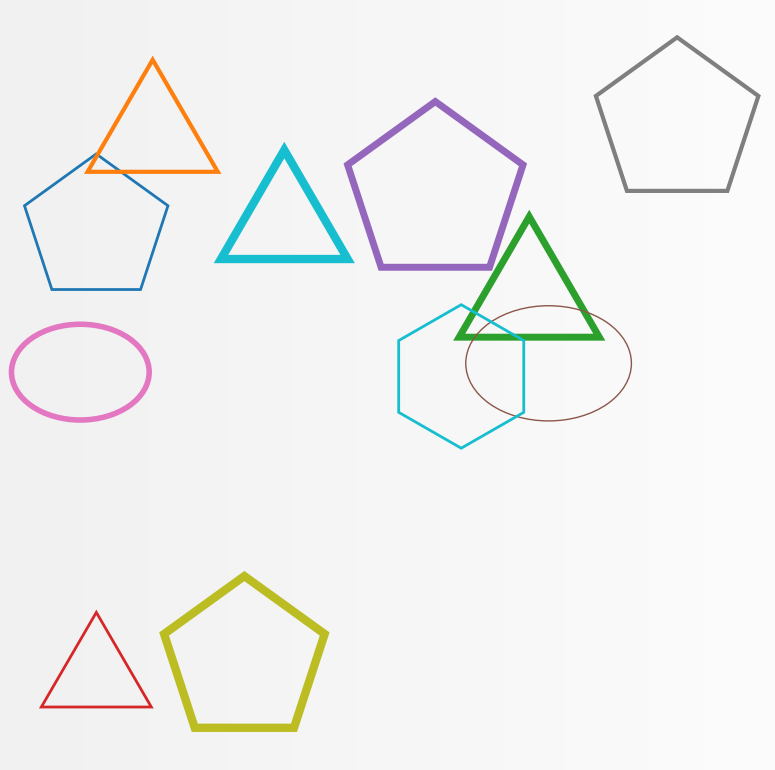[{"shape": "pentagon", "thickness": 1, "radius": 0.49, "center": [0.124, 0.703]}, {"shape": "triangle", "thickness": 1.5, "radius": 0.48, "center": [0.197, 0.825]}, {"shape": "triangle", "thickness": 2.5, "radius": 0.52, "center": [0.683, 0.614]}, {"shape": "triangle", "thickness": 1, "radius": 0.41, "center": [0.124, 0.123]}, {"shape": "pentagon", "thickness": 2.5, "radius": 0.59, "center": [0.562, 0.749]}, {"shape": "oval", "thickness": 0.5, "radius": 0.53, "center": [0.708, 0.528]}, {"shape": "oval", "thickness": 2, "radius": 0.44, "center": [0.104, 0.517]}, {"shape": "pentagon", "thickness": 1.5, "radius": 0.55, "center": [0.874, 0.841]}, {"shape": "pentagon", "thickness": 3, "radius": 0.54, "center": [0.315, 0.143]}, {"shape": "hexagon", "thickness": 1, "radius": 0.47, "center": [0.595, 0.511]}, {"shape": "triangle", "thickness": 3, "radius": 0.47, "center": [0.367, 0.711]}]